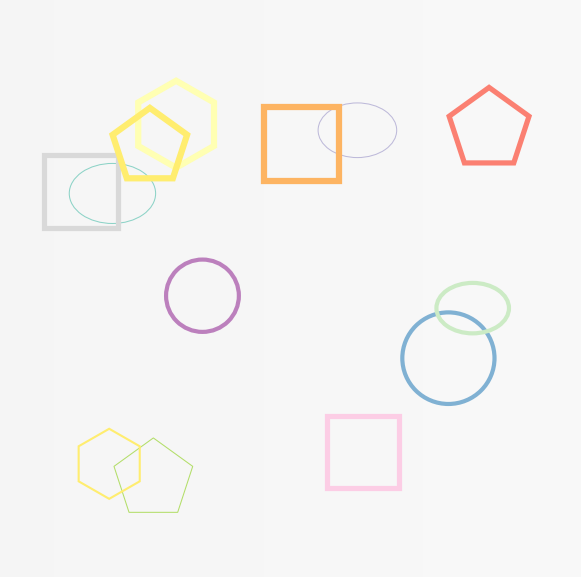[{"shape": "oval", "thickness": 0.5, "radius": 0.37, "center": [0.193, 0.664]}, {"shape": "hexagon", "thickness": 3, "radius": 0.38, "center": [0.303, 0.784]}, {"shape": "oval", "thickness": 0.5, "radius": 0.34, "center": [0.615, 0.774]}, {"shape": "pentagon", "thickness": 2.5, "radius": 0.36, "center": [0.841, 0.775]}, {"shape": "circle", "thickness": 2, "radius": 0.4, "center": [0.771, 0.379]}, {"shape": "square", "thickness": 3, "radius": 0.32, "center": [0.519, 0.75]}, {"shape": "pentagon", "thickness": 0.5, "radius": 0.36, "center": [0.264, 0.17]}, {"shape": "square", "thickness": 2.5, "radius": 0.31, "center": [0.624, 0.217]}, {"shape": "square", "thickness": 2.5, "radius": 0.32, "center": [0.139, 0.668]}, {"shape": "circle", "thickness": 2, "radius": 0.31, "center": [0.348, 0.487]}, {"shape": "oval", "thickness": 2, "radius": 0.31, "center": [0.813, 0.466]}, {"shape": "pentagon", "thickness": 3, "radius": 0.34, "center": [0.258, 0.745]}, {"shape": "hexagon", "thickness": 1, "radius": 0.3, "center": [0.188, 0.196]}]